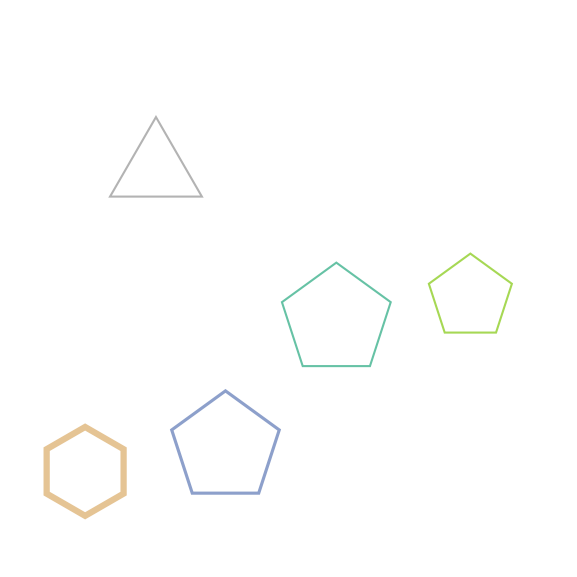[{"shape": "pentagon", "thickness": 1, "radius": 0.5, "center": [0.582, 0.445]}, {"shape": "pentagon", "thickness": 1.5, "radius": 0.49, "center": [0.39, 0.224]}, {"shape": "pentagon", "thickness": 1, "radius": 0.38, "center": [0.814, 0.484]}, {"shape": "hexagon", "thickness": 3, "radius": 0.38, "center": [0.147, 0.183]}, {"shape": "triangle", "thickness": 1, "radius": 0.46, "center": [0.27, 0.705]}]